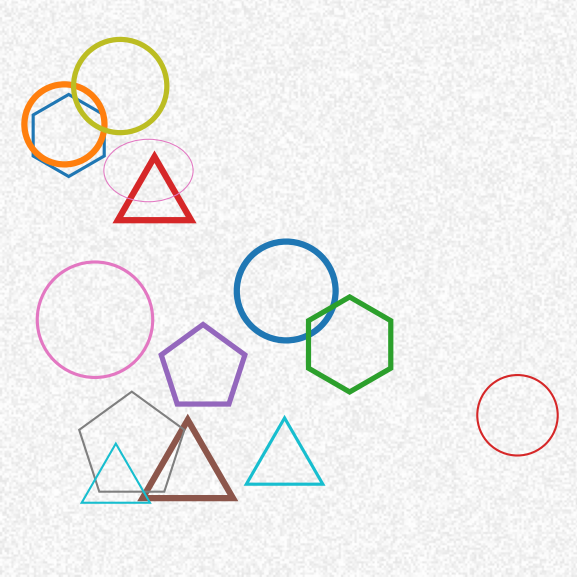[{"shape": "circle", "thickness": 3, "radius": 0.43, "center": [0.496, 0.495]}, {"shape": "hexagon", "thickness": 1.5, "radius": 0.36, "center": [0.119, 0.765]}, {"shape": "circle", "thickness": 3, "radius": 0.35, "center": [0.112, 0.784]}, {"shape": "hexagon", "thickness": 2.5, "radius": 0.41, "center": [0.605, 0.403]}, {"shape": "circle", "thickness": 1, "radius": 0.35, "center": [0.896, 0.28]}, {"shape": "triangle", "thickness": 3, "radius": 0.37, "center": [0.268, 0.654]}, {"shape": "pentagon", "thickness": 2.5, "radius": 0.38, "center": [0.352, 0.361]}, {"shape": "triangle", "thickness": 3, "radius": 0.45, "center": [0.325, 0.182]}, {"shape": "oval", "thickness": 0.5, "radius": 0.39, "center": [0.257, 0.704]}, {"shape": "circle", "thickness": 1.5, "radius": 0.5, "center": [0.164, 0.446]}, {"shape": "pentagon", "thickness": 1, "radius": 0.48, "center": [0.228, 0.225]}, {"shape": "circle", "thickness": 2.5, "radius": 0.4, "center": [0.208, 0.85]}, {"shape": "triangle", "thickness": 1, "radius": 0.34, "center": [0.201, 0.163]}, {"shape": "triangle", "thickness": 1.5, "radius": 0.38, "center": [0.493, 0.199]}]